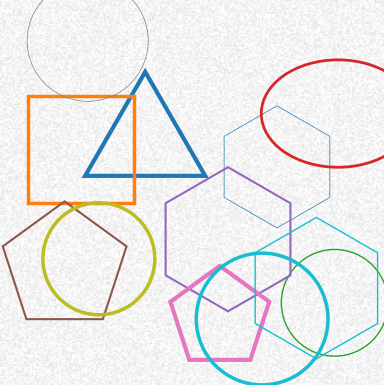[{"shape": "hexagon", "thickness": 0.5, "radius": 0.79, "center": [0.719, 0.567]}, {"shape": "triangle", "thickness": 3, "radius": 0.9, "center": [0.377, 0.633]}, {"shape": "square", "thickness": 2.5, "radius": 0.69, "center": [0.21, 0.611]}, {"shape": "circle", "thickness": 1, "radius": 0.69, "center": [0.869, 0.213]}, {"shape": "oval", "thickness": 2, "radius": 1.0, "center": [0.878, 0.705]}, {"shape": "hexagon", "thickness": 1.5, "radius": 0.94, "center": [0.592, 0.379]}, {"shape": "pentagon", "thickness": 1.5, "radius": 0.85, "center": [0.168, 0.308]}, {"shape": "pentagon", "thickness": 3, "radius": 0.67, "center": [0.571, 0.174]}, {"shape": "circle", "thickness": 0.5, "radius": 0.79, "center": [0.228, 0.894]}, {"shape": "circle", "thickness": 2.5, "radius": 0.73, "center": [0.257, 0.328]}, {"shape": "hexagon", "thickness": 1, "radius": 0.92, "center": [0.822, 0.252]}, {"shape": "circle", "thickness": 2.5, "radius": 0.86, "center": [0.681, 0.171]}]